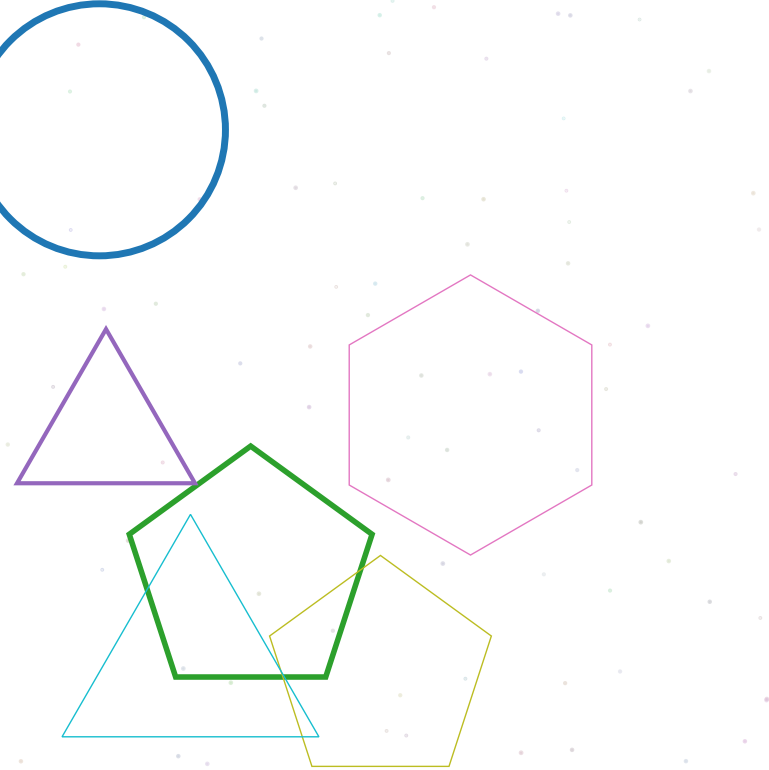[{"shape": "circle", "thickness": 2.5, "radius": 0.82, "center": [0.129, 0.831]}, {"shape": "pentagon", "thickness": 2, "radius": 0.83, "center": [0.326, 0.255]}, {"shape": "triangle", "thickness": 1.5, "radius": 0.67, "center": [0.138, 0.439]}, {"shape": "hexagon", "thickness": 0.5, "radius": 0.91, "center": [0.611, 0.461]}, {"shape": "pentagon", "thickness": 0.5, "radius": 0.76, "center": [0.494, 0.127]}, {"shape": "triangle", "thickness": 0.5, "radius": 0.96, "center": [0.247, 0.139]}]